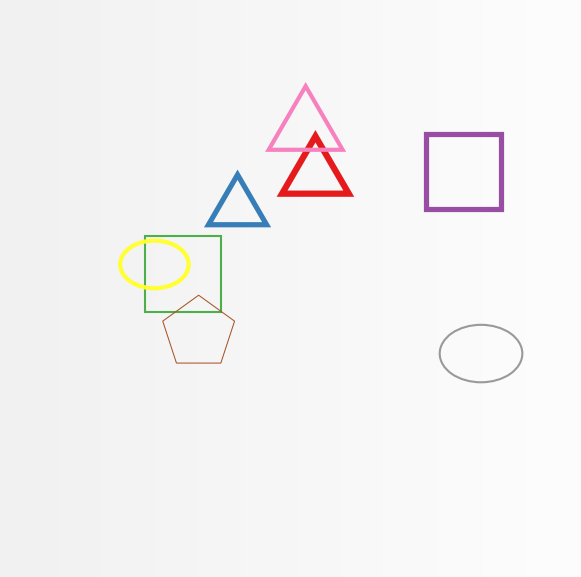[{"shape": "triangle", "thickness": 3, "radius": 0.33, "center": [0.543, 0.697]}, {"shape": "triangle", "thickness": 2.5, "radius": 0.29, "center": [0.409, 0.639]}, {"shape": "square", "thickness": 1, "radius": 0.33, "center": [0.314, 0.525]}, {"shape": "square", "thickness": 2.5, "radius": 0.32, "center": [0.797, 0.702]}, {"shape": "oval", "thickness": 2, "radius": 0.29, "center": [0.266, 0.541]}, {"shape": "pentagon", "thickness": 0.5, "radius": 0.32, "center": [0.342, 0.423]}, {"shape": "triangle", "thickness": 2, "radius": 0.37, "center": [0.526, 0.776]}, {"shape": "oval", "thickness": 1, "radius": 0.36, "center": [0.828, 0.387]}]